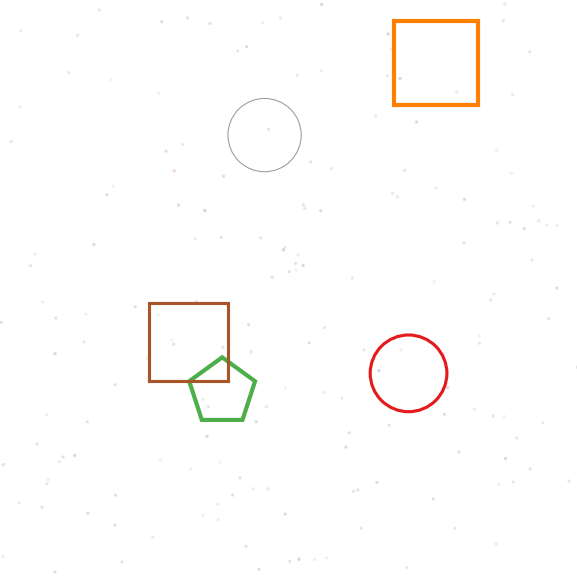[{"shape": "circle", "thickness": 1.5, "radius": 0.33, "center": [0.707, 0.353]}, {"shape": "pentagon", "thickness": 2, "radius": 0.3, "center": [0.385, 0.32]}, {"shape": "square", "thickness": 2, "radius": 0.36, "center": [0.755, 0.89]}, {"shape": "square", "thickness": 1.5, "radius": 0.34, "center": [0.326, 0.407]}, {"shape": "circle", "thickness": 0.5, "radius": 0.32, "center": [0.458, 0.765]}]